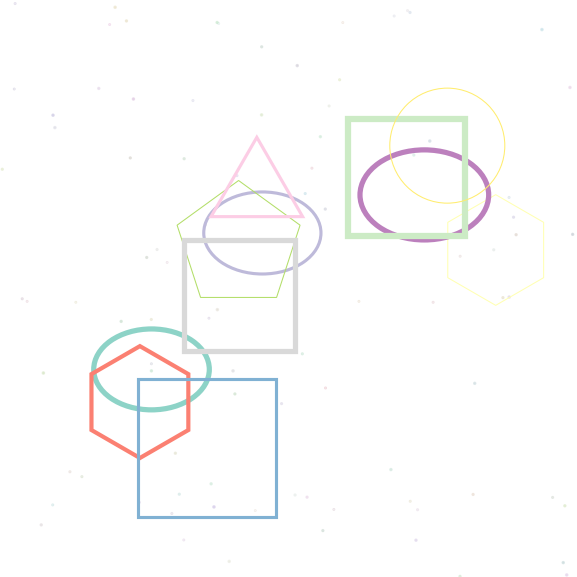[{"shape": "oval", "thickness": 2.5, "radius": 0.5, "center": [0.262, 0.359]}, {"shape": "hexagon", "thickness": 0.5, "radius": 0.48, "center": [0.858, 0.566]}, {"shape": "oval", "thickness": 1.5, "radius": 0.51, "center": [0.454, 0.596]}, {"shape": "hexagon", "thickness": 2, "radius": 0.48, "center": [0.242, 0.303]}, {"shape": "square", "thickness": 1.5, "radius": 0.6, "center": [0.359, 0.223]}, {"shape": "pentagon", "thickness": 0.5, "radius": 0.56, "center": [0.413, 0.575]}, {"shape": "triangle", "thickness": 1.5, "radius": 0.46, "center": [0.445, 0.67]}, {"shape": "square", "thickness": 2.5, "radius": 0.48, "center": [0.415, 0.487]}, {"shape": "oval", "thickness": 2.5, "radius": 0.56, "center": [0.735, 0.662]}, {"shape": "square", "thickness": 3, "radius": 0.51, "center": [0.704, 0.692]}, {"shape": "circle", "thickness": 0.5, "radius": 0.5, "center": [0.775, 0.747]}]